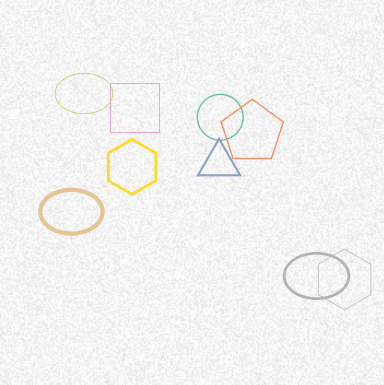[{"shape": "circle", "thickness": 1, "radius": 0.3, "center": [0.572, 0.696]}, {"shape": "pentagon", "thickness": 1, "radius": 0.42, "center": [0.655, 0.657]}, {"shape": "triangle", "thickness": 1.5, "radius": 0.32, "center": [0.569, 0.576]}, {"shape": "square", "thickness": 0.5, "radius": 0.32, "center": [0.35, 0.722]}, {"shape": "oval", "thickness": 0.5, "radius": 0.37, "center": [0.218, 0.757]}, {"shape": "hexagon", "thickness": 2, "radius": 0.36, "center": [0.343, 0.567]}, {"shape": "oval", "thickness": 3, "radius": 0.41, "center": [0.185, 0.45]}, {"shape": "hexagon", "thickness": 0.5, "radius": 0.39, "center": [0.895, 0.274]}, {"shape": "oval", "thickness": 2, "radius": 0.42, "center": [0.822, 0.283]}]